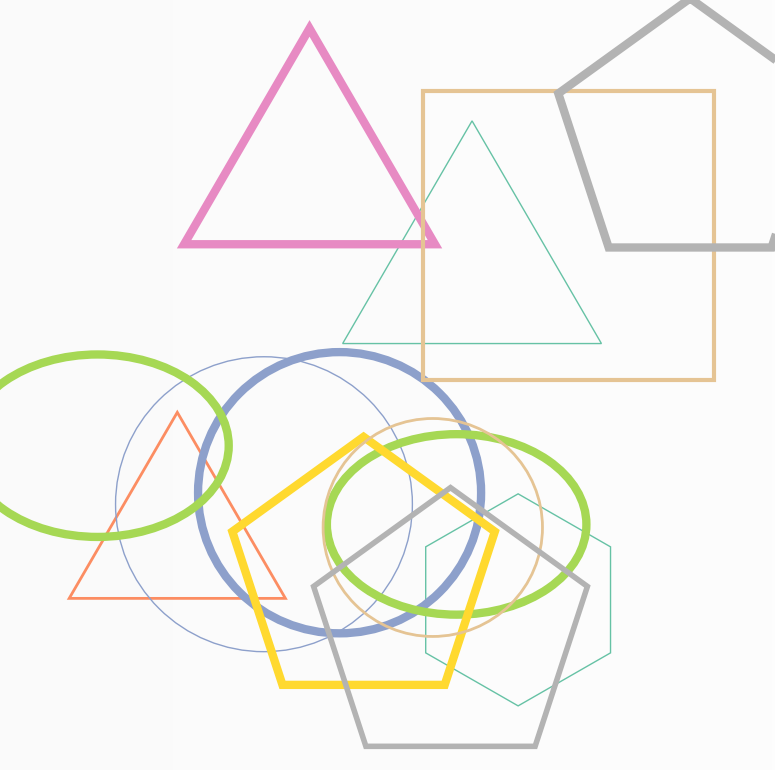[{"shape": "hexagon", "thickness": 0.5, "radius": 0.69, "center": [0.669, 0.221]}, {"shape": "triangle", "thickness": 0.5, "radius": 0.96, "center": [0.609, 0.65]}, {"shape": "triangle", "thickness": 1, "radius": 0.81, "center": [0.229, 0.303]}, {"shape": "circle", "thickness": 3, "radius": 0.91, "center": [0.438, 0.36]}, {"shape": "circle", "thickness": 0.5, "radius": 0.96, "center": [0.341, 0.345]}, {"shape": "triangle", "thickness": 3, "radius": 0.93, "center": [0.399, 0.776]}, {"shape": "oval", "thickness": 3, "radius": 0.85, "center": [0.126, 0.421]}, {"shape": "oval", "thickness": 3, "radius": 0.84, "center": [0.589, 0.319]}, {"shape": "pentagon", "thickness": 3, "radius": 0.89, "center": [0.469, 0.255]}, {"shape": "circle", "thickness": 1, "radius": 0.71, "center": [0.558, 0.315]}, {"shape": "square", "thickness": 1.5, "radius": 0.94, "center": [0.733, 0.694]}, {"shape": "pentagon", "thickness": 2, "radius": 0.93, "center": [0.581, 0.181]}, {"shape": "pentagon", "thickness": 3, "radius": 0.89, "center": [0.891, 0.823]}]